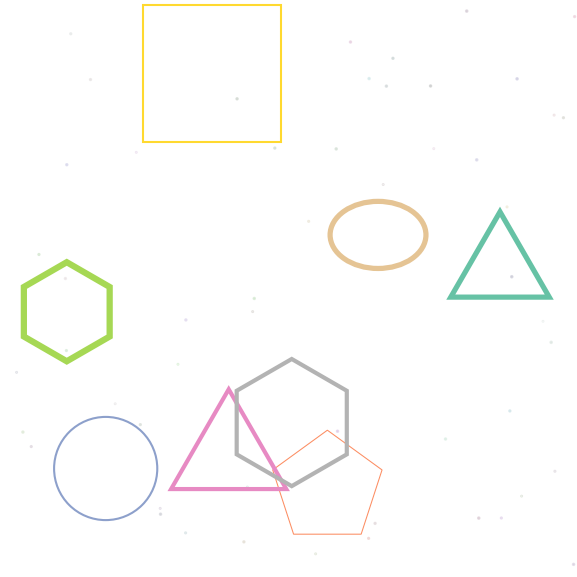[{"shape": "triangle", "thickness": 2.5, "radius": 0.49, "center": [0.866, 0.534]}, {"shape": "pentagon", "thickness": 0.5, "radius": 0.5, "center": [0.567, 0.155]}, {"shape": "circle", "thickness": 1, "radius": 0.45, "center": [0.183, 0.188]}, {"shape": "triangle", "thickness": 2, "radius": 0.58, "center": [0.396, 0.21]}, {"shape": "hexagon", "thickness": 3, "radius": 0.43, "center": [0.116, 0.459]}, {"shape": "square", "thickness": 1, "radius": 0.59, "center": [0.367, 0.871]}, {"shape": "oval", "thickness": 2.5, "radius": 0.42, "center": [0.655, 0.592]}, {"shape": "hexagon", "thickness": 2, "radius": 0.55, "center": [0.505, 0.267]}]